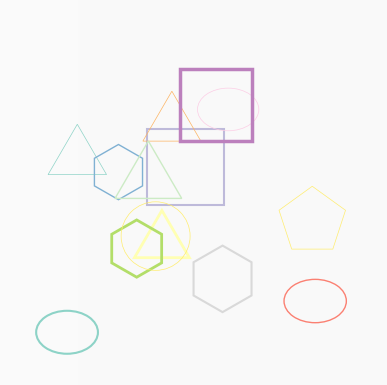[{"shape": "triangle", "thickness": 0.5, "radius": 0.44, "center": [0.199, 0.59]}, {"shape": "oval", "thickness": 1.5, "radius": 0.4, "center": [0.173, 0.137]}, {"shape": "triangle", "thickness": 2, "radius": 0.41, "center": [0.418, 0.372]}, {"shape": "square", "thickness": 1.5, "radius": 0.49, "center": [0.478, 0.566]}, {"shape": "oval", "thickness": 1, "radius": 0.4, "center": [0.813, 0.218]}, {"shape": "hexagon", "thickness": 1, "radius": 0.36, "center": [0.306, 0.553]}, {"shape": "triangle", "thickness": 0.5, "radius": 0.43, "center": [0.444, 0.677]}, {"shape": "hexagon", "thickness": 2, "radius": 0.37, "center": [0.353, 0.354]}, {"shape": "oval", "thickness": 0.5, "radius": 0.4, "center": [0.589, 0.716]}, {"shape": "hexagon", "thickness": 1.5, "radius": 0.43, "center": [0.574, 0.276]}, {"shape": "square", "thickness": 2.5, "radius": 0.47, "center": [0.557, 0.727]}, {"shape": "triangle", "thickness": 1, "radius": 0.5, "center": [0.383, 0.534]}, {"shape": "pentagon", "thickness": 0.5, "radius": 0.45, "center": [0.806, 0.426]}, {"shape": "circle", "thickness": 0.5, "radius": 0.45, "center": [0.402, 0.387]}]